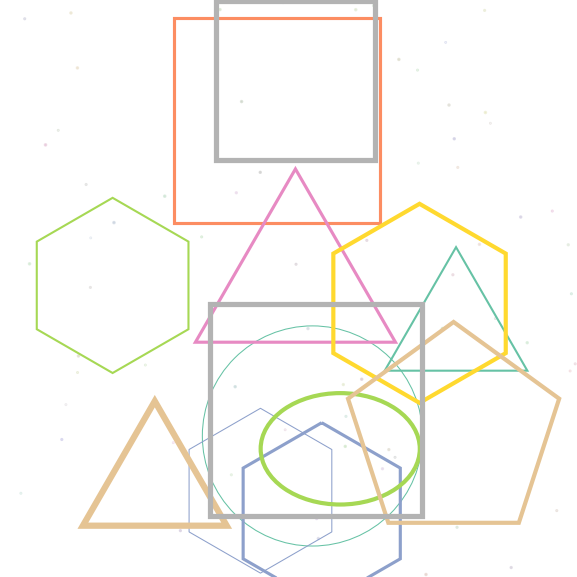[{"shape": "circle", "thickness": 0.5, "radius": 0.95, "center": [0.541, 0.244]}, {"shape": "triangle", "thickness": 1, "radius": 0.71, "center": [0.79, 0.429]}, {"shape": "square", "thickness": 1.5, "radius": 0.89, "center": [0.479, 0.79]}, {"shape": "hexagon", "thickness": 1.5, "radius": 0.79, "center": [0.557, 0.11]}, {"shape": "hexagon", "thickness": 0.5, "radius": 0.71, "center": [0.451, 0.149]}, {"shape": "triangle", "thickness": 1.5, "radius": 1.0, "center": [0.512, 0.507]}, {"shape": "hexagon", "thickness": 1, "radius": 0.76, "center": [0.195, 0.505]}, {"shape": "oval", "thickness": 2, "radius": 0.69, "center": [0.589, 0.222]}, {"shape": "hexagon", "thickness": 2, "radius": 0.86, "center": [0.726, 0.474]}, {"shape": "pentagon", "thickness": 2, "radius": 0.96, "center": [0.785, 0.249]}, {"shape": "triangle", "thickness": 3, "radius": 0.72, "center": [0.268, 0.161]}, {"shape": "square", "thickness": 2.5, "radius": 0.92, "center": [0.547, 0.289]}, {"shape": "square", "thickness": 2.5, "radius": 0.69, "center": [0.512, 0.859]}]